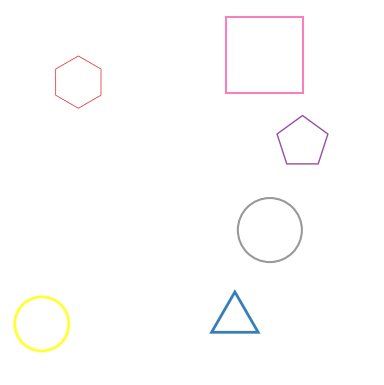[{"shape": "hexagon", "thickness": 0.5, "radius": 0.34, "center": [0.204, 0.787]}, {"shape": "triangle", "thickness": 2, "radius": 0.35, "center": [0.61, 0.172]}, {"shape": "pentagon", "thickness": 1, "radius": 0.35, "center": [0.786, 0.63]}, {"shape": "circle", "thickness": 2, "radius": 0.35, "center": [0.109, 0.159]}, {"shape": "square", "thickness": 1.5, "radius": 0.5, "center": [0.687, 0.857]}, {"shape": "circle", "thickness": 1.5, "radius": 0.42, "center": [0.701, 0.402]}]